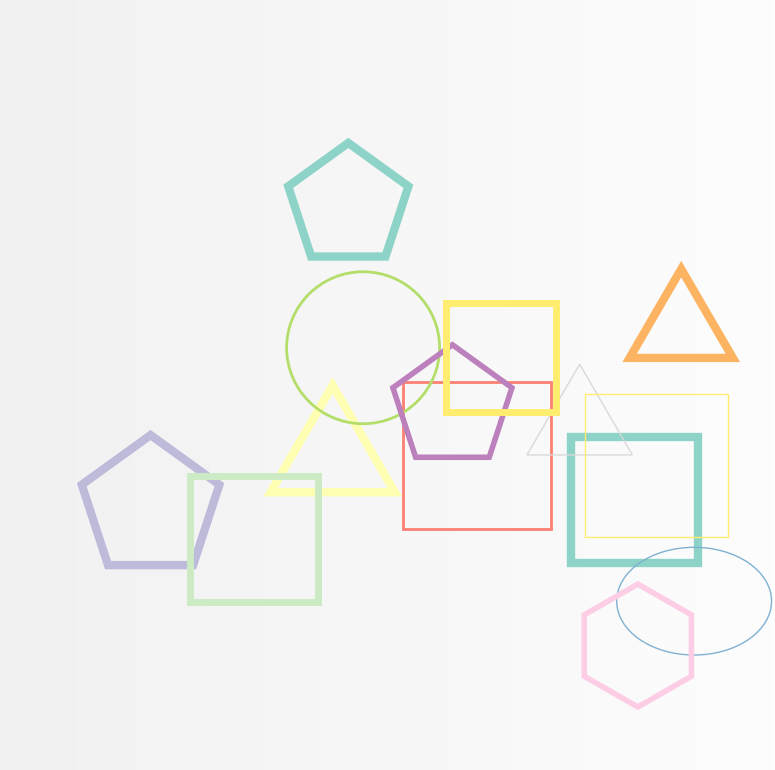[{"shape": "pentagon", "thickness": 3, "radius": 0.41, "center": [0.449, 0.733]}, {"shape": "square", "thickness": 3, "radius": 0.41, "center": [0.819, 0.351]}, {"shape": "triangle", "thickness": 3, "radius": 0.46, "center": [0.429, 0.407]}, {"shape": "pentagon", "thickness": 3, "radius": 0.47, "center": [0.194, 0.342]}, {"shape": "square", "thickness": 1, "radius": 0.48, "center": [0.616, 0.409]}, {"shape": "oval", "thickness": 0.5, "radius": 0.5, "center": [0.896, 0.219]}, {"shape": "triangle", "thickness": 3, "radius": 0.38, "center": [0.879, 0.574]}, {"shape": "circle", "thickness": 1, "radius": 0.49, "center": [0.469, 0.548]}, {"shape": "hexagon", "thickness": 2, "radius": 0.4, "center": [0.823, 0.162]}, {"shape": "triangle", "thickness": 0.5, "radius": 0.39, "center": [0.748, 0.448]}, {"shape": "pentagon", "thickness": 2, "radius": 0.4, "center": [0.584, 0.471]}, {"shape": "square", "thickness": 2.5, "radius": 0.41, "center": [0.328, 0.3]}, {"shape": "square", "thickness": 0.5, "radius": 0.46, "center": [0.847, 0.395]}, {"shape": "square", "thickness": 2.5, "radius": 0.36, "center": [0.646, 0.536]}]